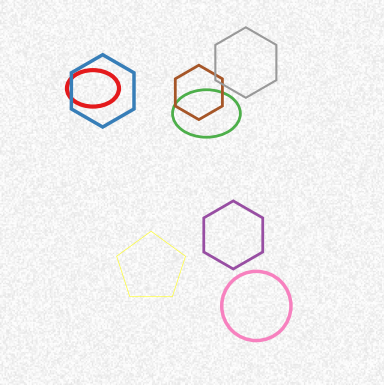[{"shape": "oval", "thickness": 3, "radius": 0.34, "center": [0.241, 0.771]}, {"shape": "hexagon", "thickness": 2.5, "radius": 0.47, "center": [0.267, 0.764]}, {"shape": "oval", "thickness": 2, "radius": 0.44, "center": [0.536, 0.705]}, {"shape": "hexagon", "thickness": 2, "radius": 0.44, "center": [0.606, 0.39]}, {"shape": "pentagon", "thickness": 0.5, "radius": 0.47, "center": [0.392, 0.305]}, {"shape": "hexagon", "thickness": 2, "radius": 0.35, "center": [0.517, 0.76]}, {"shape": "circle", "thickness": 2.5, "radius": 0.45, "center": [0.666, 0.205]}, {"shape": "hexagon", "thickness": 1.5, "radius": 0.46, "center": [0.639, 0.838]}]